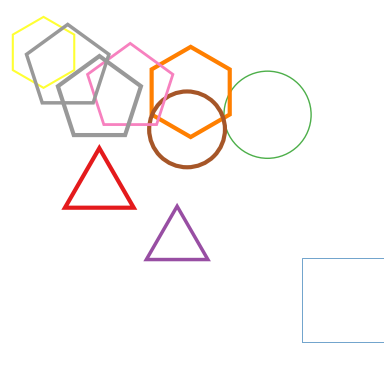[{"shape": "triangle", "thickness": 3, "radius": 0.52, "center": [0.258, 0.512]}, {"shape": "square", "thickness": 0.5, "radius": 0.54, "center": [0.894, 0.221]}, {"shape": "circle", "thickness": 1, "radius": 0.57, "center": [0.695, 0.702]}, {"shape": "triangle", "thickness": 2.5, "radius": 0.46, "center": [0.46, 0.372]}, {"shape": "hexagon", "thickness": 3, "radius": 0.59, "center": [0.495, 0.761]}, {"shape": "hexagon", "thickness": 1.5, "radius": 0.46, "center": [0.113, 0.864]}, {"shape": "circle", "thickness": 3, "radius": 0.49, "center": [0.486, 0.664]}, {"shape": "pentagon", "thickness": 2, "radius": 0.58, "center": [0.338, 0.771]}, {"shape": "pentagon", "thickness": 2.5, "radius": 0.56, "center": [0.176, 0.824]}, {"shape": "pentagon", "thickness": 3, "radius": 0.57, "center": [0.258, 0.741]}]